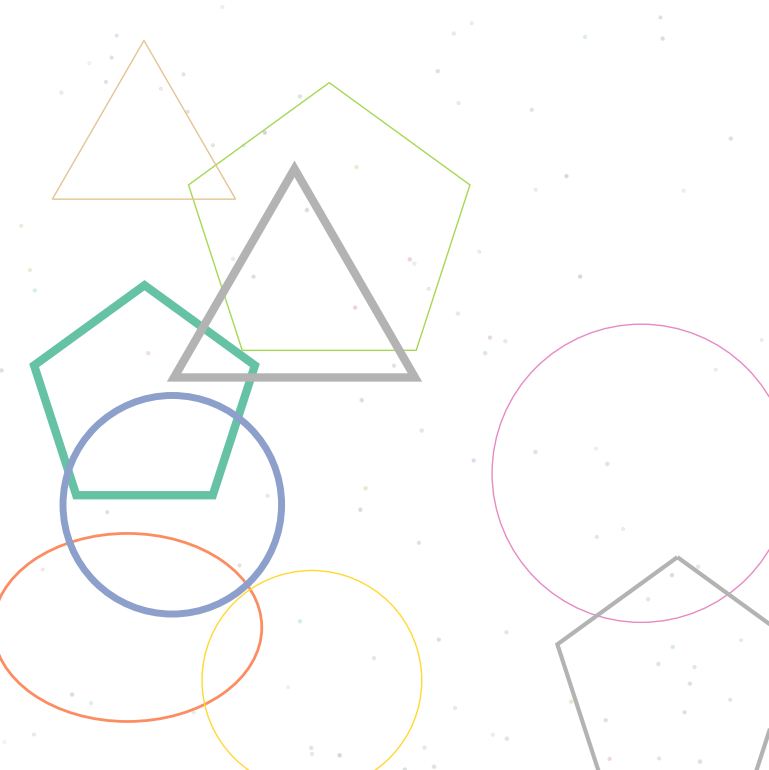[{"shape": "pentagon", "thickness": 3, "radius": 0.75, "center": [0.188, 0.479]}, {"shape": "oval", "thickness": 1, "radius": 0.87, "center": [0.166, 0.185]}, {"shape": "circle", "thickness": 2.5, "radius": 0.71, "center": [0.224, 0.344]}, {"shape": "circle", "thickness": 0.5, "radius": 0.97, "center": [0.833, 0.385]}, {"shape": "pentagon", "thickness": 0.5, "radius": 0.96, "center": [0.428, 0.7]}, {"shape": "circle", "thickness": 0.5, "radius": 0.71, "center": [0.405, 0.116]}, {"shape": "triangle", "thickness": 0.5, "radius": 0.69, "center": [0.187, 0.81]}, {"shape": "pentagon", "thickness": 1.5, "radius": 0.82, "center": [0.88, 0.113]}, {"shape": "triangle", "thickness": 3, "radius": 0.9, "center": [0.382, 0.6]}]